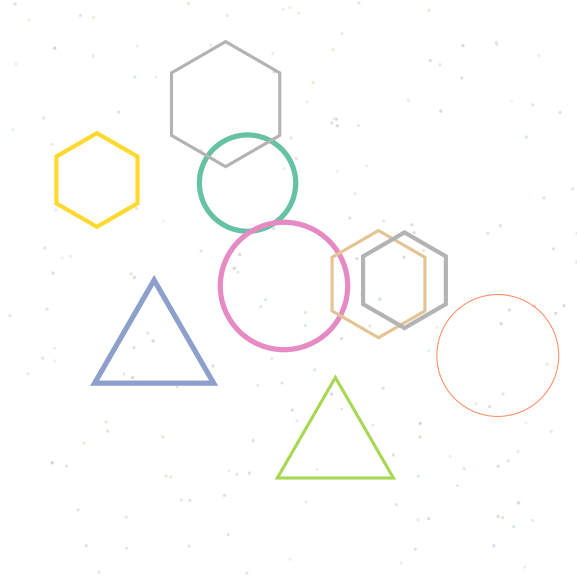[{"shape": "circle", "thickness": 2.5, "radius": 0.42, "center": [0.429, 0.682]}, {"shape": "circle", "thickness": 0.5, "radius": 0.53, "center": [0.862, 0.384]}, {"shape": "triangle", "thickness": 2.5, "radius": 0.59, "center": [0.267, 0.395]}, {"shape": "circle", "thickness": 2.5, "radius": 0.55, "center": [0.492, 0.504]}, {"shape": "triangle", "thickness": 1.5, "radius": 0.58, "center": [0.581, 0.229]}, {"shape": "hexagon", "thickness": 2, "radius": 0.41, "center": [0.168, 0.687]}, {"shape": "hexagon", "thickness": 1.5, "radius": 0.46, "center": [0.655, 0.507]}, {"shape": "hexagon", "thickness": 1.5, "radius": 0.54, "center": [0.391, 0.819]}, {"shape": "hexagon", "thickness": 2, "radius": 0.41, "center": [0.7, 0.514]}]